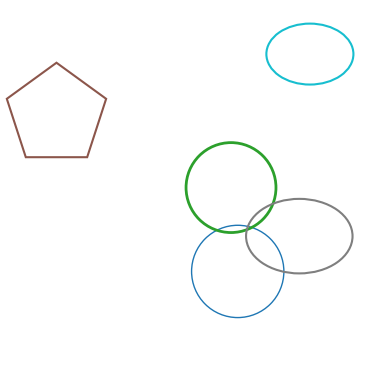[{"shape": "circle", "thickness": 1, "radius": 0.6, "center": [0.617, 0.295]}, {"shape": "circle", "thickness": 2, "radius": 0.58, "center": [0.6, 0.513]}, {"shape": "pentagon", "thickness": 1.5, "radius": 0.68, "center": [0.147, 0.701]}, {"shape": "oval", "thickness": 1.5, "radius": 0.69, "center": [0.777, 0.387]}, {"shape": "oval", "thickness": 1.5, "radius": 0.57, "center": [0.805, 0.86]}]